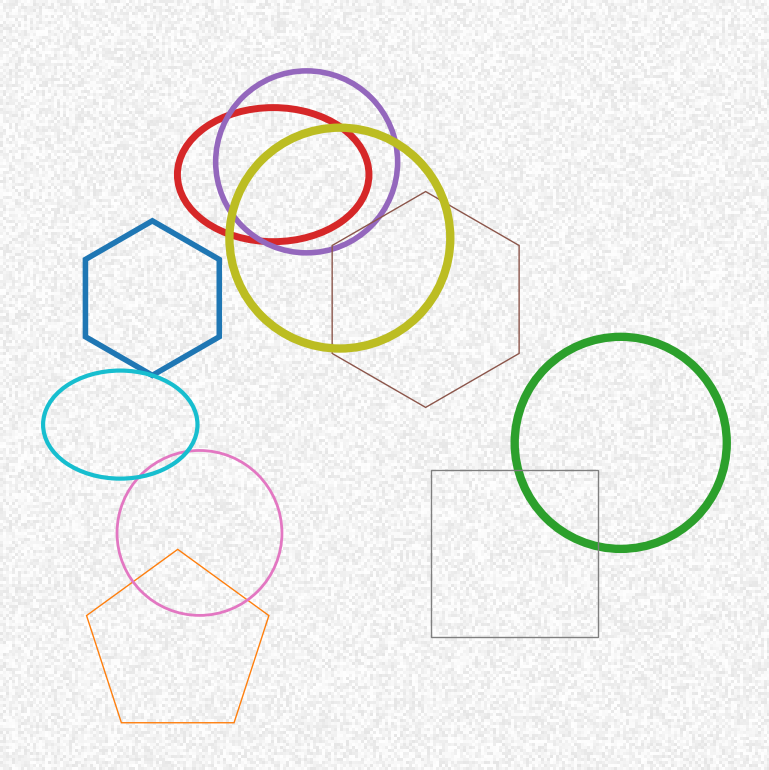[{"shape": "hexagon", "thickness": 2, "radius": 0.5, "center": [0.198, 0.613]}, {"shape": "pentagon", "thickness": 0.5, "radius": 0.62, "center": [0.231, 0.162]}, {"shape": "circle", "thickness": 3, "radius": 0.69, "center": [0.806, 0.425]}, {"shape": "oval", "thickness": 2.5, "radius": 0.62, "center": [0.355, 0.773]}, {"shape": "circle", "thickness": 2, "radius": 0.59, "center": [0.398, 0.79]}, {"shape": "hexagon", "thickness": 0.5, "radius": 0.7, "center": [0.553, 0.611]}, {"shape": "circle", "thickness": 1, "radius": 0.54, "center": [0.259, 0.308]}, {"shape": "square", "thickness": 0.5, "radius": 0.54, "center": [0.669, 0.281]}, {"shape": "circle", "thickness": 3, "radius": 0.72, "center": [0.441, 0.691]}, {"shape": "oval", "thickness": 1.5, "radius": 0.5, "center": [0.156, 0.449]}]